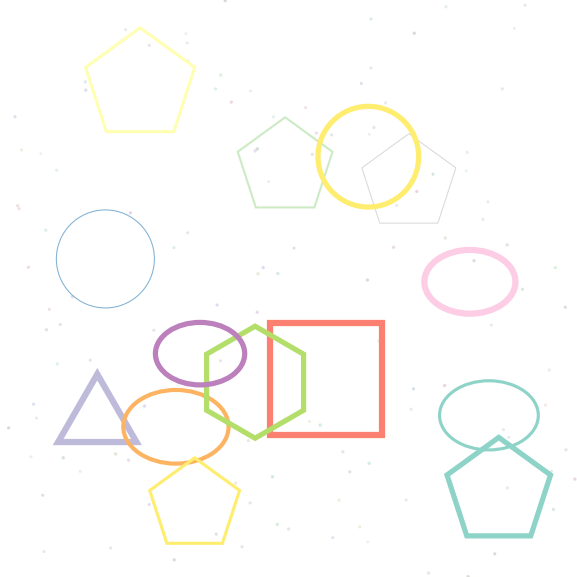[{"shape": "pentagon", "thickness": 2.5, "radius": 0.47, "center": [0.864, 0.147]}, {"shape": "oval", "thickness": 1.5, "radius": 0.43, "center": [0.847, 0.28]}, {"shape": "pentagon", "thickness": 1.5, "radius": 0.5, "center": [0.243, 0.852]}, {"shape": "triangle", "thickness": 3, "radius": 0.39, "center": [0.168, 0.273]}, {"shape": "square", "thickness": 3, "radius": 0.48, "center": [0.565, 0.343]}, {"shape": "circle", "thickness": 0.5, "radius": 0.42, "center": [0.182, 0.551]}, {"shape": "oval", "thickness": 2, "radius": 0.46, "center": [0.305, 0.26]}, {"shape": "hexagon", "thickness": 2.5, "radius": 0.48, "center": [0.442, 0.337]}, {"shape": "oval", "thickness": 3, "radius": 0.39, "center": [0.814, 0.511]}, {"shape": "pentagon", "thickness": 0.5, "radius": 0.43, "center": [0.708, 0.682]}, {"shape": "oval", "thickness": 2.5, "radius": 0.39, "center": [0.346, 0.387]}, {"shape": "pentagon", "thickness": 1, "radius": 0.43, "center": [0.494, 0.71]}, {"shape": "pentagon", "thickness": 1.5, "radius": 0.41, "center": [0.337, 0.125]}, {"shape": "circle", "thickness": 2.5, "radius": 0.44, "center": [0.638, 0.728]}]